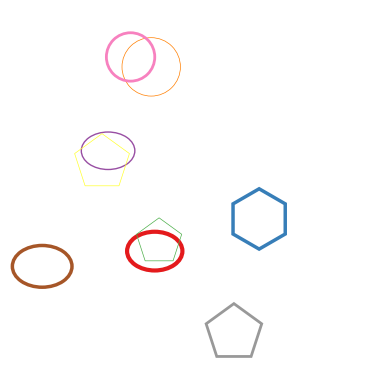[{"shape": "oval", "thickness": 3, "radius": 0.36, "center": [0.402, 0.348]}, {"shape": "hexagon", "thickness": 2.5, "radius": 0.39, "center": [0.673, 0.431]}, {"shape": "pentagon", "thickness": 0.5, "radius": 0.31, "center": [0.413, 0.372]}, {"shape": "oval", "thickness": 1, "radius": 0.35, "center": [0.281, 0.608]}, {"shape": "circle", "thickness": 0.5, "radius": 0.38, "center": [0.393, 0.826]}, {"shape": "pentagon", "thickness": 0.5, "radius": 0.37, "center": [0.265, 0.578]}, {"shape": "oval", "thickness": 2.5, "radius": 0.39, "center": [0.11, 0.308]}, {"shape": "circle", "thickness": 2, "radius": 0.31, "center": [0.339, 0.852]}, {"shape": "pentagon", "thickness": 2, "radius": 0.38, "center": [0.608, 0.136]}]